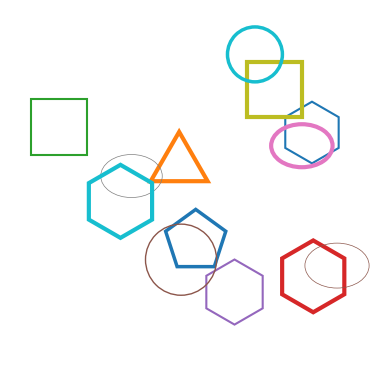[{"shape": "hexagon", "thickness": 1.5, "radius": 0.4, "center": [0.81, 0.656]}, {"shape": "pentagon", "thickness": 2.5, "radius": 0.41, "center": [0.508, 0.374]}, {"shape": "triangle", "thickness": 3, "radius": 0.43, "center": [0.465, 0.572]}, {"shape": "square", "thickness": 1.5, "radius": 0.36, "center": [0.153, 0.67]}, {"shape": "hexagon", "thickness": 3, "radius": 0.47, "center": [0.814, 0.282]}, {"shape": "hexagon", "thickness": 1.5, "radius": 0.42, "center": [0.609, 0.241]}, {"shape": "oval", "thickness": 0.5, "radius": 0.42, "center": [0.875, 0.31]}, {"shape": "circle", "thickness": 1, "radius": 0.46, "center": [0.47, 0.325]}, {"shape": "oval", "thickness": 3, "radius": 0.4, "center": [0.784, 0.622]}, {"shape": "oval", "thickness": 0.5, "radius": 0.4, "center": [0.342, 0.543]}, {"shape": "square", "thickness": 3, "radius": 0.36, "center": [0.713, 0.767]}, {"shape": "hexagon", "thickness": 3, "radius": 0.47, "center": [0.313, 0.477]}, {"shape": "circle", "thickness": 2.5, "radius": 0.36, "center": [0.662, 0.859]}]